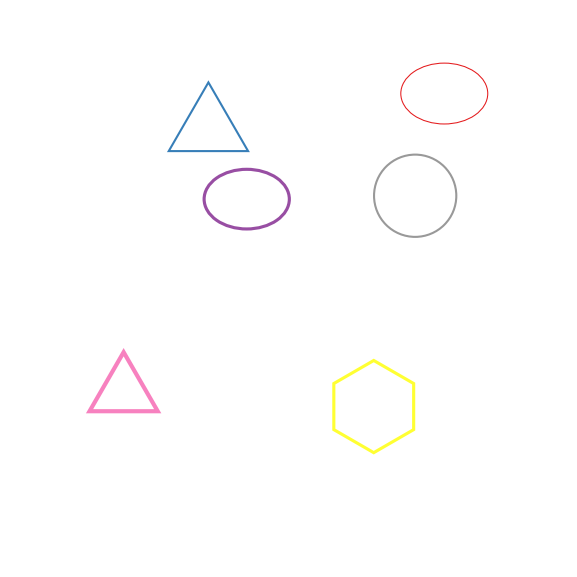[{"shape": "oval", "thickness": 0.5, "radius": 0.38, "center": [0.769, 0.837]}, {"shape": "triangle", "thickness": 1, "radius": 0.4, "center": [0.361, 0.777]}, {"shape": "oval", "thickness": 1.5, "radius": 0.37, "center": [0.427, 0.654]}, {"shape": "hexagon", "thickness": 1.5, "radius": 0.4, "center": [0.647, 0.295]}, {"shape": "triangle", "thickness": 2, "radius": 0.34, "center": [0.214, 0.321]}, {"shape": "circle", "thickness": 1, "radius": 0.36, "center": [0.719, 0.66]}]